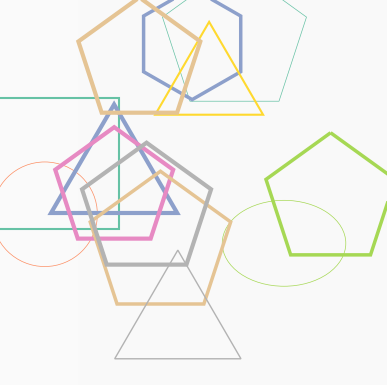[{"shape": "square", "thickness": 1.5, "radius": 0.85, "center": [0.138, 0.575]}, {"shape": "pentagon", "thickness": 0.5, "radius": 0.98, "center": [0.605, 0.895]}, {"shape": "circle", "thickness": 0.5, "radius": 0.68, "center": [0.115, 0.444]}, {"shape": "hexagon", "thickness": 2.5, "radius": 0.72, "center": [0.496, 0.886]}, {"shape": "triangle", "thickness": 3, "radius": 0.94, "center": [0.294, 0.541]}, {"shape": "pentagon", "thickness": 3, "radius": 0.8, "center": [0.295, 0.51]}, {"shape": "pentagon", "thickness": 2.5, "radius": 0.88, "center": [0.853, 0.48]}, {"shape": "oval", "thickness": 0.5, "radius": 0.8, "center": [0.733, 0.368]}, {"shape": "triangle", "thickness": 1.5, "radius": 0.8, "center": [0.54, 0.782]}, {"shape": "pentagon", "thickness": 3, "radius": 0.83, "center": [0.36, 0.841]}, {"shape": "pentagon", "thickness": 2.5, "radius": 0.95, "center": [0.414, 0.365]}, {"shape": "pentagon", "thickness": 3, "radius": 0.88, "center": [0.378, 0.454]}, {"shape": "triangle", "thickness": 1, "radius": 0.94, "center": [0.459, 0.162]}]